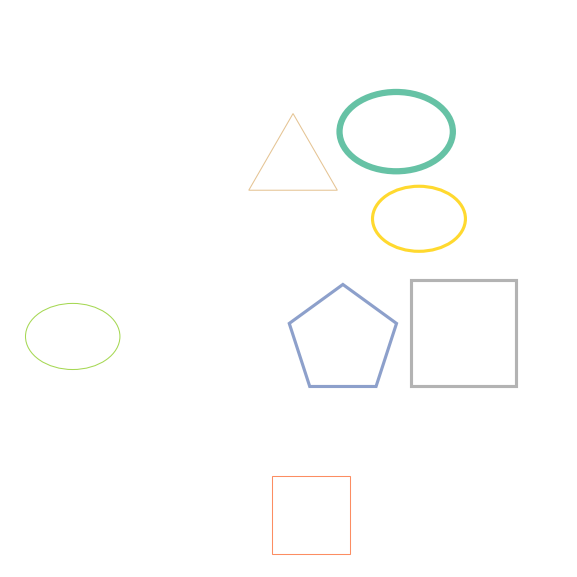[{"shape": "oval", "thickness": 3, "radius": 0.49, "center": [0.686, 0.771]}, {"shape": "square", "thickness": 0.5, "radius": 0.34, "center": [0.539, 0.108]}, {"shape": "pentagon", "thickness": 1.5, "radius": 0.49, "center": [0.594, 0.409]}, {"shape": "oval", "thickness": 0.5, "radius": 0.41, "center": [0.126, 0.417]}, {"shape": "oval", "thickness": 1.5, "radius": 0.4, "center": [0.725, 0.62]}, {"shape": "triangle", "thickness": 0.5, "radius": 0.44, "center": [0.507, 0.714]}, {"shape": "square", "thickness": 1.5, "radius": 0.46, "center": [0.802, 0.422]}]